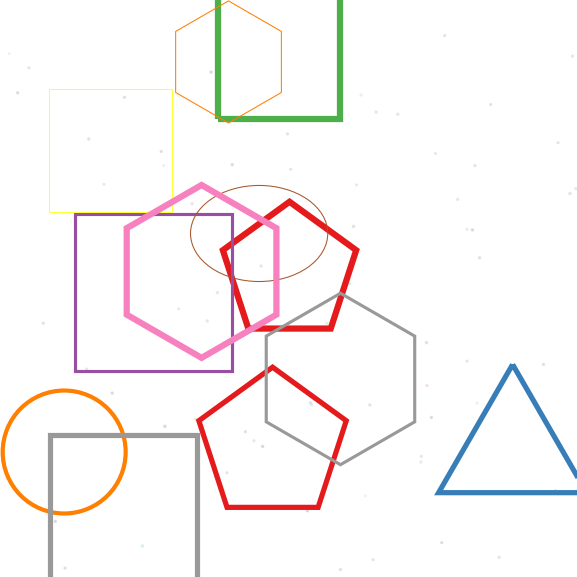[{"shape": "pentagon", "thickness": 3, "radius": 0.61, "center": [0.501, 0.528]}, {"shape": "pentagon", "thickness": 2.5, "radius": 0.67, "center": [0.472, 0.229]}, {"shape": "triangle", "thickness": 2.5, "radius": 0.74, "center": [0.888, 0.22]}, {"shape": "square", "thickness": 3, "radius": 0.53, "center": [0.483, 0.9]}, {"shape": "square", "thickness": 1.5, "radius": 0.68, "center": [0.266, 0.492]}, {"shape": "circle", "thickness": 2, "radius": 0.53, "center": [0.111, 0.216]}, {"shape": "hexagon", "thickness": 0.5, "radius": 0.53, "center": [0.396, 0.892]}, {"shape": "square", "thickness": 0.5, "radius": 0.54, "center": [0.191, 0.739]}, {"shape": "oval", "thickness": 0.5, "radius": 0.59, "center": [0.449, 0.595]}, {"shape": "hexagon", "thickness": 3, "radius": 0.75, "center": [0.349, 0.529]}, {"shape": "square", "thickness": 2.5, "radius": 0.64, "center": [0.214, 0.118]}, {"shape": "hexagon", "thickness": 1.5, "radius": 0.74, "center": [0.59, 0.343]}]